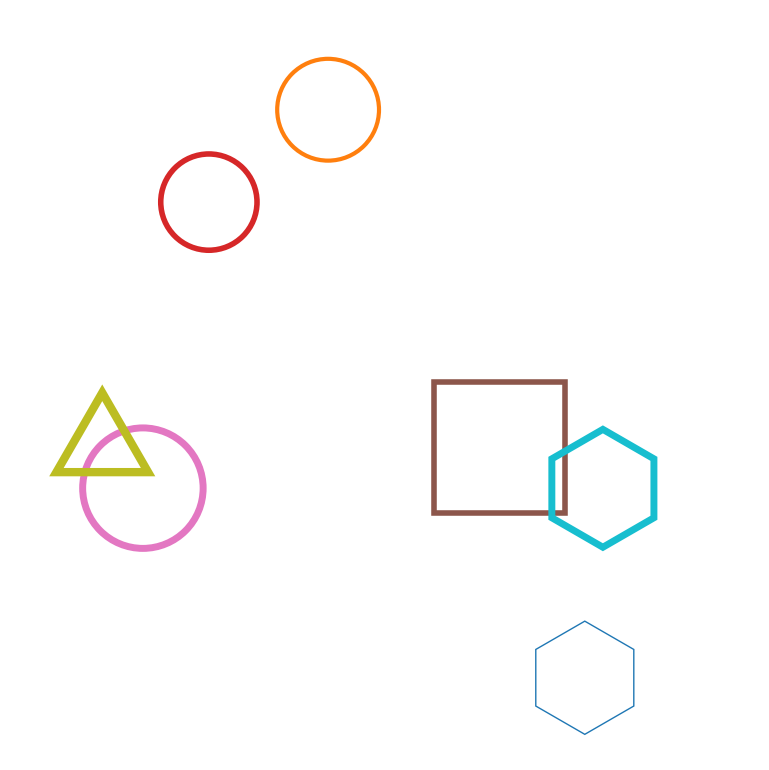[{"shape": "hexagon", "thickness": 0.5, "radius": 0.37, "center": [0.759, 0.12]}, {"shape": "circle", "thickness": 1.5, "radius": 0.33, "center": [0.426, 0.858]}, {"shape": "circle", "thickness": 2, "radius": 0.31, "center": [0.271, 0.738]}, {"shape": "square", "thickness": 2, "radius": 0.43, "center": [0.649, 0.418]}, {"shape": "circle", "thickness": 2.5, "radius": 0.39, "center": [0.186, 0.366]}, {"shape": "triangle", "thickness": 3, "radius": 0.34, "center": [0.133, 0.421]}, {"shape": "hexagon", "thickness": 2.5, "radius": 0.38, "center": [0.783, 0.366]}]